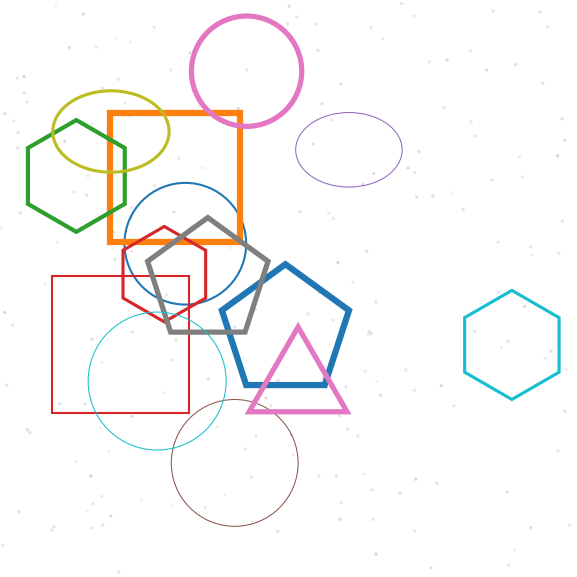[{"shape": "pentagon", "thickness": 3, "radius": 0.58, "center": [0.494, 0.426]}, {"shape": "circle", "thickness": 1, "radius": 0.53, "center": [0.321, 0.577]}, {"shape": "square", "thickness": 3, "radius": 0.56, "center": [0.304, 0.692]}, {"shape": "hexagon", "thickness": 2, "radius": 0.48, "center": [0.132, 0.694]}, {"shape": "hexagon", "thickness": 1.5, "radius": 0.41, "center": [0.285, 0.524]}, {"shape": "square", "thickness": 1, "radius": 0.59, "center": [0.208, 0.402]}, {"shape": "oval", "thickness": 0.5, "radius": 0.46, "center": [0.604, 0.74]}, {"shape": "circle", "thickness": 0.5, "radius": 0.55, "center": [0.406, 0.198]}, {"shape": "circle", "thickness": 2.5, "radius": 0.48, "center": [0.427, 0.876]}, {"shape": "triangle", "thickness": 2.5, "radius": 0.49, "center": [0.516, 0.335]}, {"shape": "pentagon", "thickness": 2.5, "radius": 0.55, "center": [0.36, 0.513]}, {"shape": "oval", "thickness": 1.5, "radius": 0.5, "center": [0.192, 0.771]}, {"shape": "hexagon", "thickness": 1.5, "radius": 0.47, "center": [0.886, 0.402]}, {"shape": "circle", "thickness": 0.5, "radius": 0.6, "center": [0.272, 0.339]}]